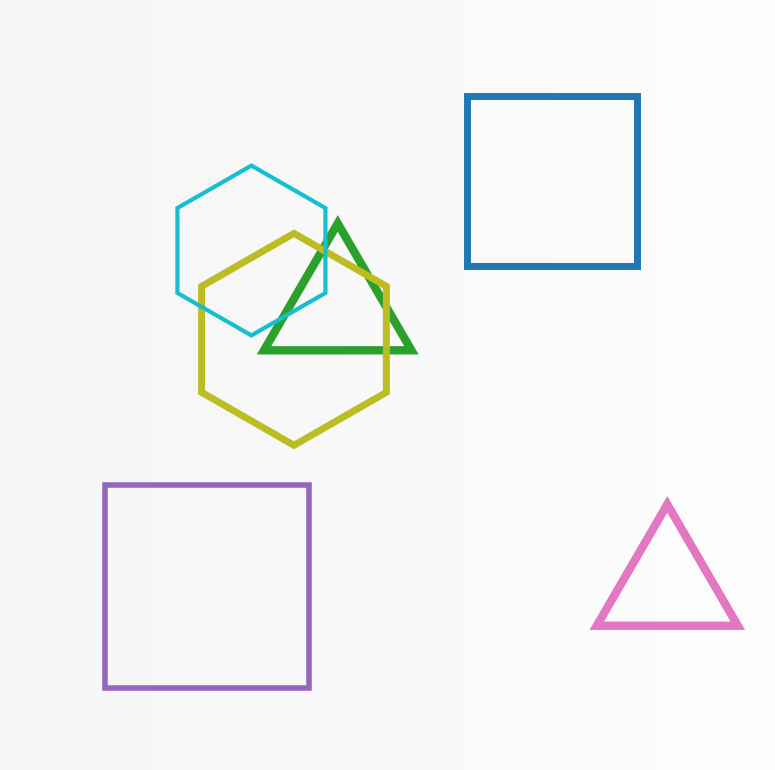[{"shape": "square", "thickness": 2.5, "radius": 0.55, "center": [0.712, 0.765]}, {"shape": "triangle", "thickness": 3, "radius": 0.55, "center": [0.436, 0.6]}, {"shape": "square", "thickness": 2, "radius": 0.66, "center": [0.267, 0.238]}, {"shape": "triangle", "thickness": 3, "radius": 0.53, "center": [0.861, 0.24]}, {"shape": "hexagon", "thickness": 2.5, "radius": 0.69, "center": [0.379, 0.559]}, {"shape": "hexagon", "thickness": 1.5, "radius": 0.55, "center": [0.324, 0.675]}]